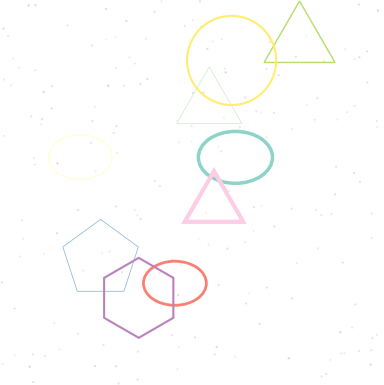[{"shape": "oval", "thickness": 2.5, "radius": 0.48, "center": [0.611, 0.591]}, {"shape": "oval", "thickness": 0.5, "radius": 0.41, "center": [0.208, 0.592]}, {"shape": "oval", "thickness": 2, "radius": 0.41, "center": [0.454, 0.264]}, {"shape": "pentagon", "thickness": 0.5, "radius": 0.52, "center": [0.261, 0.327]}, {"shape": "triangle", "thickness": 1, "radius": 0.53, "center": [0.778, 0.891]}, {"shape": "triangle", "thickness": 3, "radius": 0.44, "center": [0.556, 0.468]}, {"shape": "hexagon", "thickness": 1.5, "radius": 0.52, "center": [0.36, 0.226]}, {"shape": "triangle", "thickness": 0.5, "radius": 0.49, "center": [0.543, 0.728]}, {"shape": "circle", "thickness": 1.5, "radius": 0.58, "center": [0.602, 0.843]}]